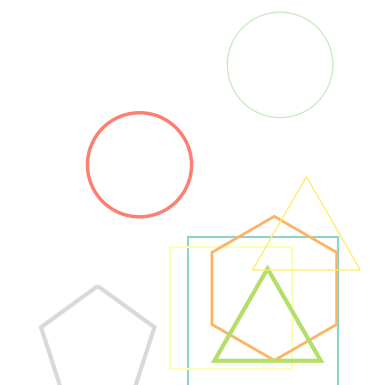[{"shape": "square", "thickness": 1.5, "radius": 0.97, "center": [0.683, 0.191]}, {"shape": "square", "thickness": 1.5, "radius": 0.79, "center": [0.6, 0.199]}, {"shape": "circle", "thickness": 2.5, "radius": 0.68, "center": [0.362, 0.572]}, {"shape": "hexagon", "thickness": 2, "radius": 0.94, "center": [0.712, 0.251]}, {"shape": "triangle", "thickness": 3, "radius": 0.8, "center": [0.695, 0.143]}, {"shape": "pentagon", "thickness": 3, "radius": 0.77, "center": [0.254, 0.102]}, {"shape": "circle", "thickness": 1, "radius": 0.68, "center": [0.727, 0.831]}, {"shape": "triangle", "thickness": 1, "radius": 0.81, "center": [0.796, 0.379]}]